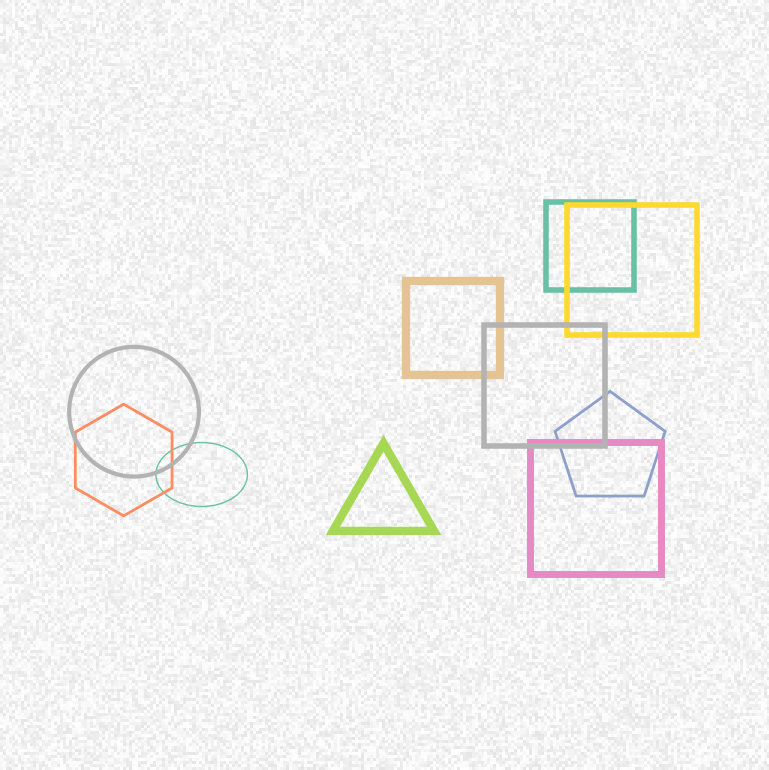[{"shape": "oval", "thickness": 0.5, "radius": 0.3, "center": [0.262, 0.384]}, {"shape": "square", "thickness": 2, "radius": 0.29, "center": [0.766, 0.681]}, {"shape": "hexagon", "thickness": 1, "radius": 0.36, "center": [0.161, 0.403]}, {"shape": "pentagon", "thickness": 1, "radius": 0.38, "center": [0.792, 0.417]}, {"shape": "square", "thickness": 2.5, "radius": 0.43, "center": [0.773, 0.34]}, {"shape": "triangle", "thickness": 3, "radius": 0.38, "center": [0.498, 0.348]}, {"shape": "square", "thickness": 2, "radius": 0.42, "center": [0.821, 0.649]}, {"shape": "square", "thickness": 3, "radius": 0.31, "center": [0.589, 0.575]}, {"shape": "square", "thickness": 2, "radius": 0.39, "center": [0.707, 0.499]}, {"shape": "circle", "thickness": 1.5, "radius": 0.42, "center": [0.174, 0.465]}]